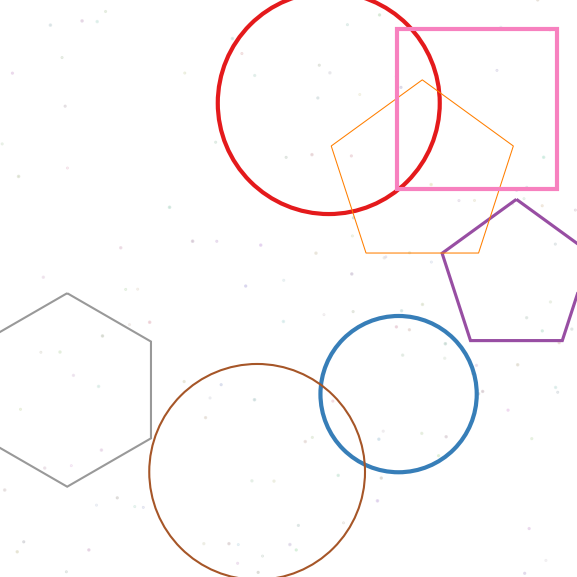[{"shape": "circle", "thickness": 2, "radius": 0.96, "center": [0.569, 0.821]}, {"shape": "circle", "thickness": 2, "radius": 0.68, "center": [0.69, 0.317]}, {"shape": "pentagon", "thickness": 1.5, "radius": 0.68, "center": [0.894, 0.519]}, {"shape": "pentagon", "thickness": 0.5, "radius": 0.83, "center": [0.731, 0.695]}, {"shape": "circle", "thickness": 1, "radius": 0.93, "center": [0.445, 0.182]}, {"shape": "square", "thickness": 2, "radius": 0.69, "center": [0.826, 0.811]}, {"shape": "hexagon", "thickness": 1, "radius": 0.84, "center": [0.116, 0.324]}]